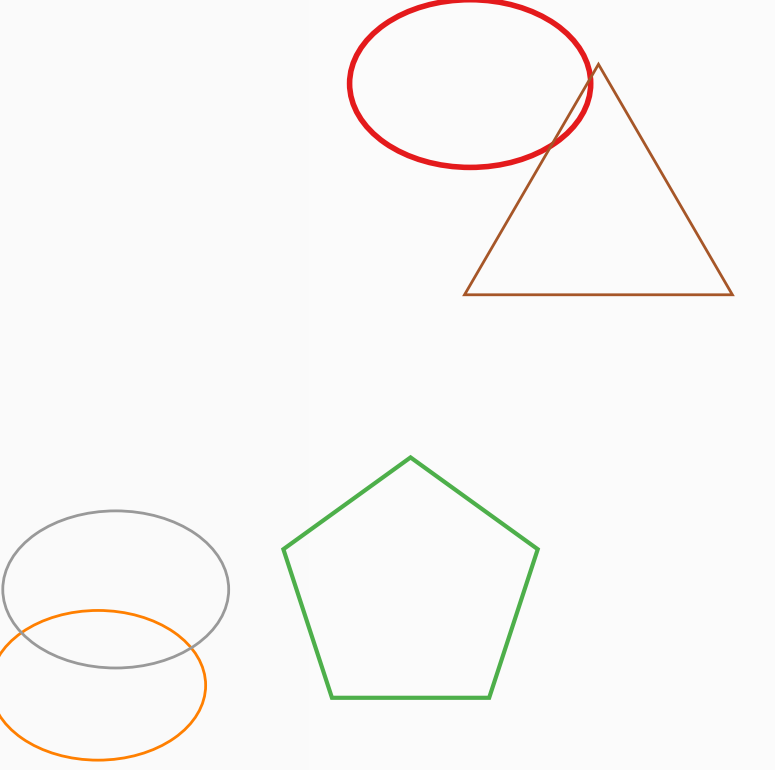[{"shape": "oval", "thickness": 2, "radius": 0.78, "center": [0.607, 0.891]}, {"shape": "pentagon", "thickness": 1.5, "radius": 0.86, "center": [0.53, 0.233]}, {"shape": "oval", "thickness": 1, "radius": 0.69, "center": [0.126, 0.11]}, {"shape": "triangle", "thickness": 1, "radius": 1.0, "center": [0.772, 0.717]}, {"shape": "oval", "thickness": 1, "radius": 0.73, "center": [0.149, 0.234]}]